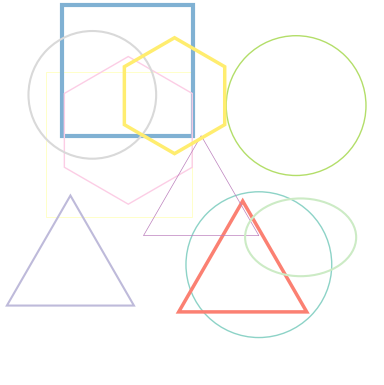[{"shape": "circle", "thickness": 1, "radius": 0.95, "center": [0.672, 0.313]}, {"shape": "square", "thickness": 0.5, "radius": 0.94, "center": [0.309, 0.624]}, {"shape": "triangle", "thickness": 1.5, "radius": 0.95, "center": [0.183, 0.302]}, {"shape": "triangle", "thickness": 2.5, "radius": 0.96, "center": [0.63, 0.286]}, {"shape": "square", "thickness": 3, "radius": 0.85, "center": [0.331, 0.816]}, {"shape": "circle", "thickness": 1, "radius": 0.91, "center": [0.769, 0.726]}, {"shape": "hexagon", "thickness": 1, "radius": 0.96, "center": [0.333, 0.661]}, {"shape": "circle", "thickness": 1.5, "radius": 0.83, "center": [0.24, 0.754]}, {"shape": "triangle", "thickness": 0.5, "radius": 0.87, "center": [0.523, 0.474]}, {"shape": "oval", "thickness": 1.5, "radius": 0.72, "center": [0.781, 0.384]}, {"shape": "hexagon", "thickness": 2.5, "radius": 0.75, "center": [0.453, 0.751]}]